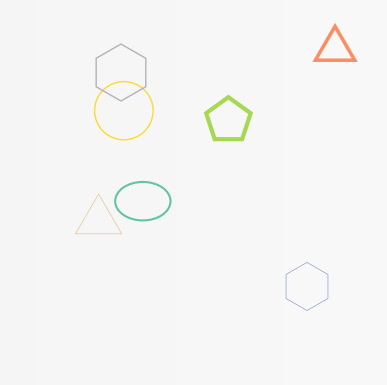[{"shape": "oval", "thickness": 1.5, "radius": 0.36, "center": [0.369, 0.477]}, {"shape": "triangle", "thickness": 2.5, "radius": 0.29, "center": [0.865, 0.873]}, {"shape": "hexagon", "thickness": 0.5, "radius": 0.31, "center": [0.792, 0.256]}, {"shape": "pentagon", "thickness": 3, "radius": 0.3, "center": [0.589, 0.687]}, {"shape": "circle", "thickness": 1, "radius": 0.38, "center": [0.32, 0.713]}, {"shape": "triangle", "thickness": 0.5, "radius": 0.34, "center": [0.255, 0.427]}, {"shape": "hexagon", "thickness": 1, "radius": 0.37, "center": [0.312, 0.812]}]